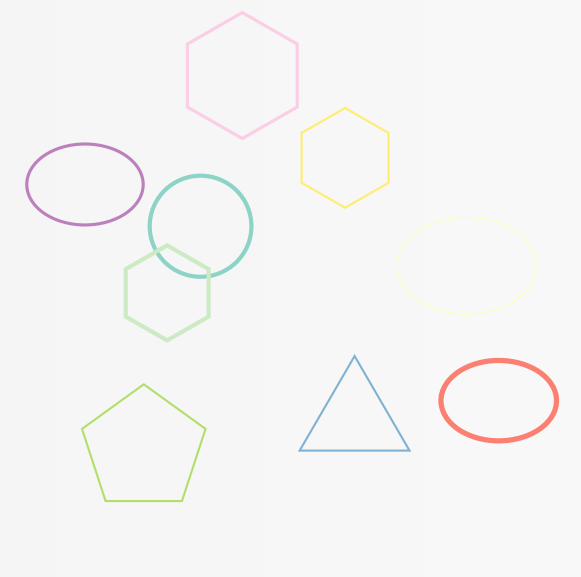[{"shape": "circle", "thickness": 2, "radius": 0.44, "center": [0.345, 0.607]}, {"shape": "oval", "thickness": 0.5, "radius": 0.6, "center": [0.803, 0.539]}, {"shape": "oval", "thickness": 2.5, "radius": 0.5, "center": [0.858, 0.305]}, {"shape": "triangle", "thickness": 1, "radius": 0.55, "center": [0.61, 0.273]}, {"shape": "pentagon", "thickness": 1, "radius": 0.56, "center": [0.247, 0.222]}, {"shape": "hexagon", "thickness": 1.5, "radius": 0.55, "center": [0.417, 0.868]}, {"shape": "oval", "thickness": 1.5, "radius": 0.5, "center": [0.146, 0.68]}, {"shape": "hexagon", "thickness": 2, "radius": 0.41, "center": [0.288, 0.492]}, {"shape": "hexagon", "thickness": 1, "radius": 0.43, "center": [0.594, 0.726]}]